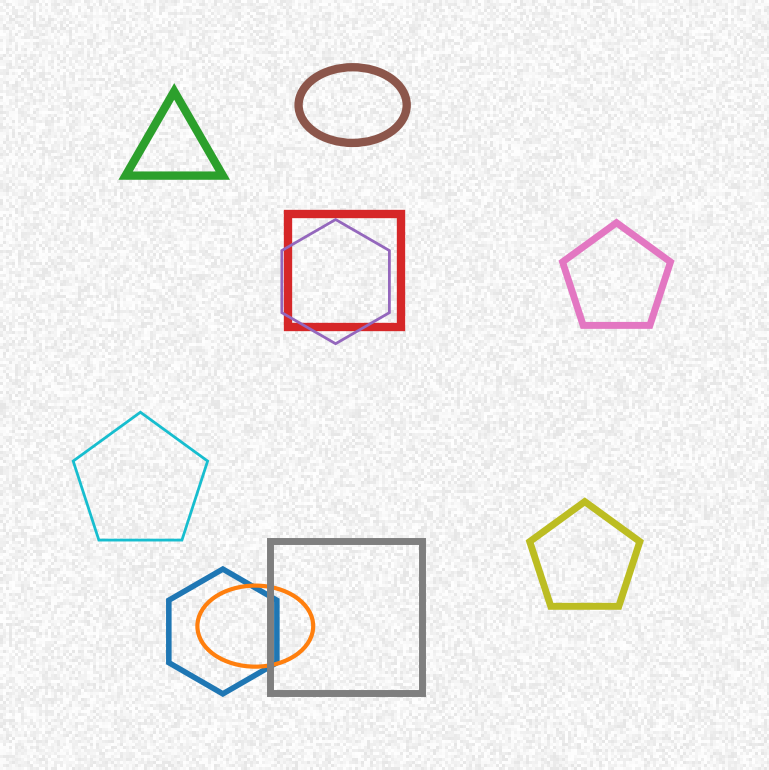[{"shape": "hexagon", "thickness": 2, "radius": 0.41, "center": [0.289, 0.18]}, {"shape": "oval", "thickness": 1.5, "radius": 0.38, "center": [0.332, 0.187]}, {"shape": "triangle", "thickness": 3, "radius": 0.36, "center": [0.226, 0.808]}, {"shape": "square", "thickness": 3, "radius": 0.37, "center": [0.448, 0.649]}, {"shape": "hexagon", "thickness": 1, "radius": 0.4, "center": [0.436, 0.634]}, {"shape": "oval", "thickness": 3, "radius": 0.35, "center": [0.458, 0.864]}, {"shape": "pentagon", "thickness": 2.5, "radius": 0.37, "center": [0.801, 0.637]}, {"shape": "square", "thickness": 2.5, "radius": 0.5, "center": [0.449, 0.198]}, {"shape": "pentagon", "thickness": 2.5, "radius": 0.38, "center": [0.759, 0.273]}, {"shape": "pentagon", "thickness": 1, "radius": 0.46, "center": [0.182, 0.373]}]